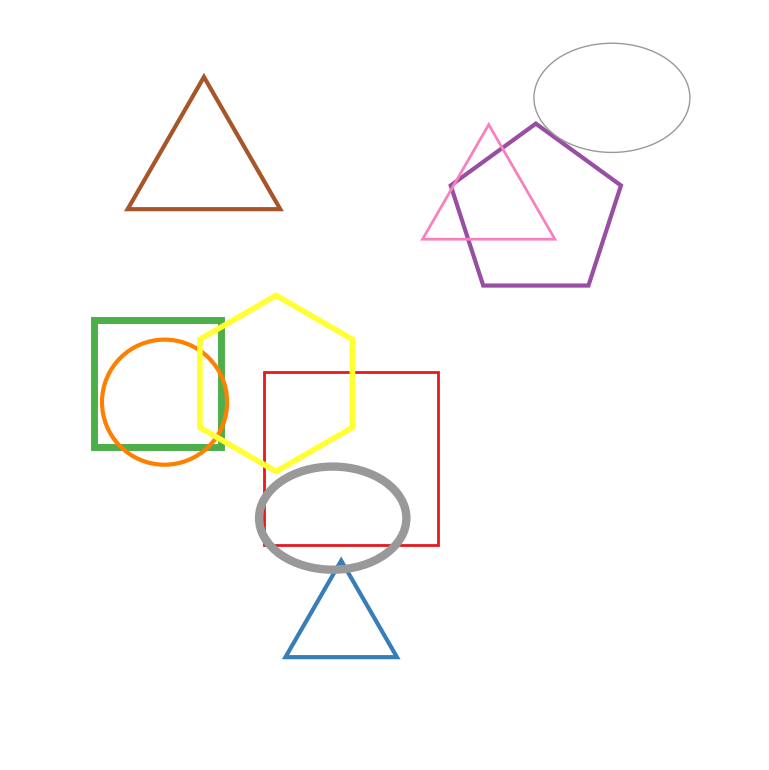[{"shape": "square", "thickness": 1, "radius": 0.56, "center": [0.456, 0.405]}, {"shape": "triangle", "thickness": 1.5, "radius": 0.42, "center": [0.443, 0.188]}, {"shape": "square", "thickness": 2.5, "radius": 0.41, "center": [0.205, 0.502]}, {"shape": "pentagon", "thickness": 1.5, "radius": 0.58, "center": [0.696, 0.723]}, {"shape": "circle", "thickness": 1.5, "radius": 0.41, "center": [0.214, 0.478]}, {"shape": "hexagon", "thickness": 2, "radius": 0.57, "center": [0.359, 0.502]}, {"shape": "triangle", "thickness": 1.5, "radius": 0.57, "center": [0.265, 0.786]}, {"shape": "triangle", "thickness": 1, "radius": 0.5, "center": [0.635, 0.739]}, {"shape": "oval", "thickness": 0.5, "radius": 0.51, "center": [0.795, 0.873]}, {"shape": "oval", "thickness": 3, "radius": 0.48, "center": [0.432, 0.327]}]